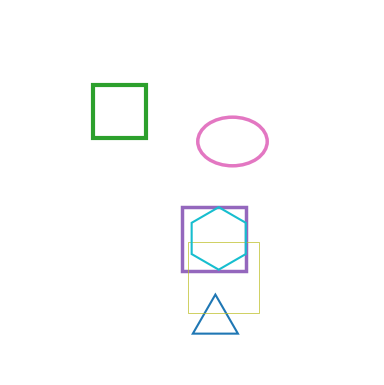[{"shape": "triangle", "thickness": 1.5, "radius": 0.34, "center": [0.559, 0.167]}, {"shape": "square", "thickness": 3, "radius": 0.34, "center": [0.311, 0.71]}, {"shape": "square", "thickness": 2.5, "radius": 0.42, "center": [0.556, 0.38]}, {"shape": "oval", "thickness": 2.5, "radius": 0.45, "center": [0.604, 0.633]}, {"shape": "square", "thickness": 0.5, "radius": 0.46, "center": [0.58, 0.278]}, {"shape": "hexagon", "thickness": 1.5, "radius": 0.41, "center": [0.568, 0.381]}]